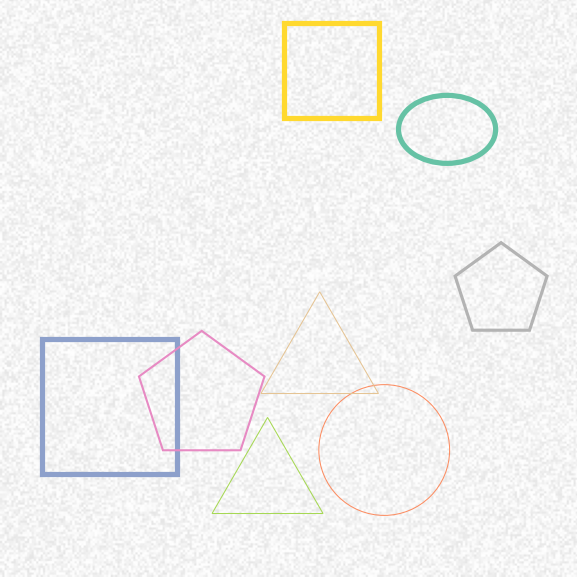[{"shape": "oval", "thickness": 2.5, "radius": 0.42, "center": [0.774, 0.775]}, {"shape": "circle", "thickness": 0.5, "radius": 0.57, "center": [0.665, 0.22]}, {"shape": "square", "thickness": 2.5, "radius": 0.59, "center": [0.19, 0.295]}, {"shape": "pentagon", "thickness": 1, "radius": 0.57, "center": [0.349, 0.312]}, {"shape": "triangle", "thickness": 0.5, "radius": 0.55, "center": [0.463, 0.165]}, {"shape": "square", "thickness": 2.5, "radius": 0.41, "center": [0.574, 0.877]}, {"shape": "triangle", "thickness": 0.5, "radius": 0.59, "center": [0.554, 0.376]}, {"shape": "pentagon", "thickness": 1.5, "radius": 0.42, "center": [0.868, 0.495]}]